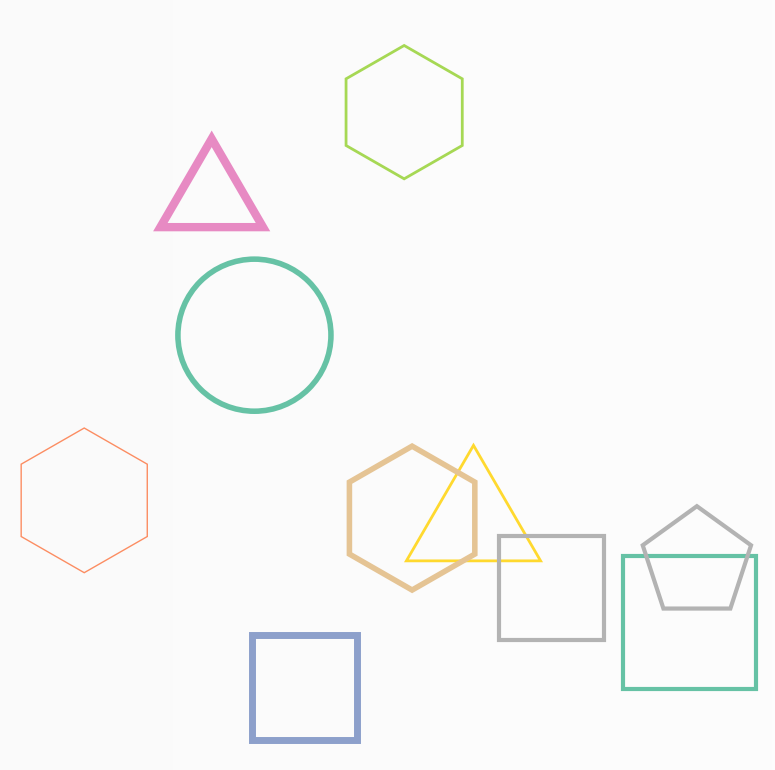[{"shape": "square", "thickness": 1.5, "radius": 0.43, "center": [0.89, 0.192]}, {"shape": "circle", "thickness": 2, "radius": 0.49, "center": [0.328, 0.565]}, {"shape": "hexagon", "thickness": 0.5, "radius": 0.47, "center": [0.109, 0.35]}, {"shape": "square", "thickness": 2.5, "radius": 0.34, "center": [0.393, 0.107]}, {"shape": "triangle", "thickness": 3, "radius": 0.38, "center": [0.273, 0.743]}, {"shape": "hexagon", "thickness": 1, "radius": 0.43, "center": [0.521, 0.854]}, {"shape": "triangle", "thickness": 1, "radius": 0.5, "center": [0.611, 0.322]}, {"shape": "hexagon", "thickness": 2, "radius": 0.47, "center": [0.532, 0.327]}, {"shape": "square", "thickness": 1.5, "radius": 0.34, "center": [0.712, 0.237]}, {"shape": "pentagon", "thickness": 1.5, "radius": 0.37, "center": [0.899, 0.269]}]